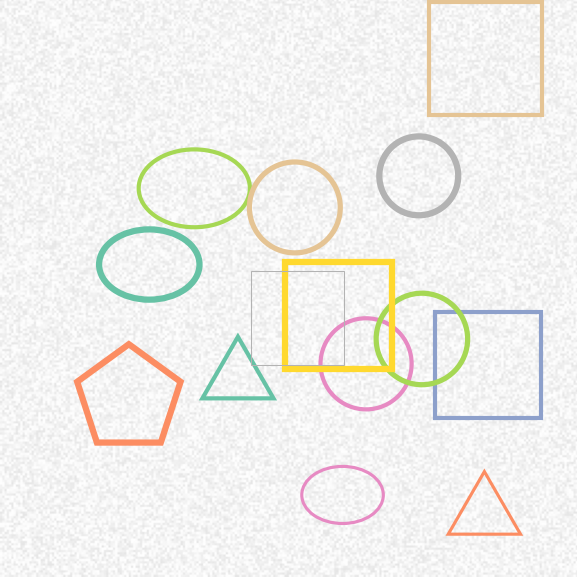[{"shape": "oval", "thickness": 3, "radius": 0.43, "center": [0.259, 0.541]}, {"shape": "triangle", "thickness": 2, "radius": 0.36, "center": [0.412, 0.345]}, {"shape": "pentagon", "thickness": 3, "radius": 0.47, "center": [0.223, 0.309]}, {"shape": "triangle", "thickness": 1.5, "radius": 0.36, "center": [0.839, 0.11]}, {"shape": "square", "thickness": 2, "radius": 0.46, "center": [0.845, 0.367]}, {"shape": "circle", "thickness": 2, "radius": 0.39, "center": [0.634, 0.369]}, {"shape": "oval", "thickness": 1.5, "radius": 0.35, "center": [0.593, 0.142]}, {"shape": "oval", "thickness": 2, "radius": 0.48, "center": [0.336, 0.673]}, {"shape": "circle", "thickness": 2.5, "radius": 0.4, "center": [0.731, 0.412]}, {"shape": "square", "thickness": 3, "radius": 0.46, "center": [0.586, 0.453]}, {"shape": "circle", "thickness": 2.5, "radius": 0.39, "center": [0.511, 0.64]}, {"shape": "square", "thickness": 2, "radius": 0.49, "center": [0.841, 0.898]}, {"shape": "circle", "thickness": 3, "radius": 0.34, "center": [0.725, 0.695]}, {"shape": "square", "thickness": 0.5, "radius": 0.4, "center": [0.515, 0.449]}]